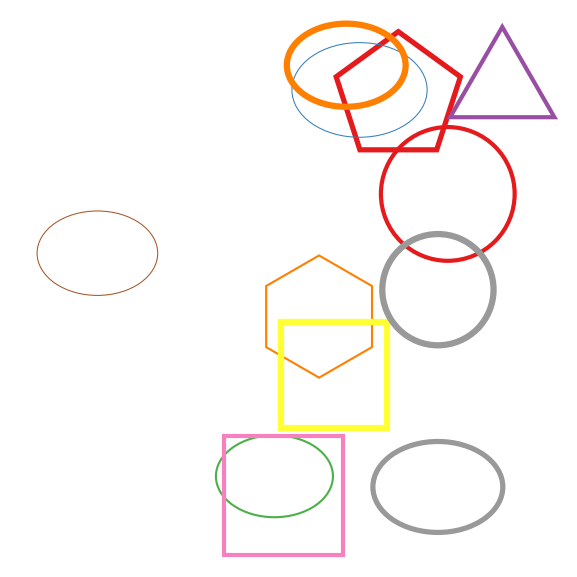[{"shape": "circle", "thickness": 2, "radius": 0.58, "center": [0.775, 0.663]}, {"shape": "pentagon", "thickness": 2.5, "radius": 0.57, "center": [0.69, 0.831]}, {"shape": "oval", "thickness": 0.5, "radius": 0.59, "center": [0.623, 0.843]}, {"shape": "oval", "thickness": 1, "radius": 0.51, "center": [0.475, 0.174]}, {"shape": "triangle", "thickness": 2, "radius": 0.52, "center": [0.87, 0.848]}, {"shape": "hexagon", "thickness": 1, "radius": 0.53, "center": [0.553, 0.451]}, {"shape": "oval", "thickness": 3, "radius": 0.51, "center": [0.6, 0.886]}, {"shape": "square", "thickness": 3, "radius": 0.46, "center": [0.579, 0.35]}, {"shape": "oval", "thickness": 0.5, "radius": 0.52, "center": [0.169, 0.561]}, {"shape": "square", "thickness": 2, "radius": 0.52, "center": [0.491, 0.141]}, {"shape": "oval", "thickness": 2.5, "radius": 0.56, "center": [0.758, 0.156]}, {"shape": "circle", "thickness": 3, "radius": 0.48, "center": [0.758, 0.498]}]